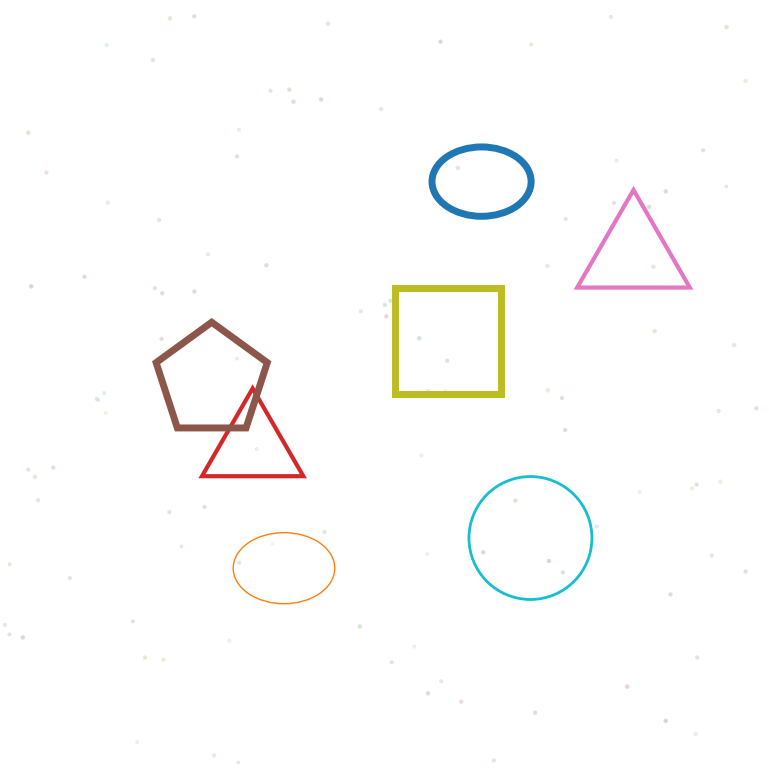[{"shape": "oval", "thickness": 2.5, "radius": 0.32, "center": [0.625, 0.764]}, {"shape": "oval", "thickness": 0.5, "radius": 0.33, "center": [0.369, 0.262]}, {"shape": "triangle", "thickness": 1.5, "radius": 0.38, "center": [0.328, 0.42]}, {"shape": "pentagon", "thickness": 2.5, "radius": 0.38, "center": [0.275, 0.506]}, {"shape": "triangle", "thickness": 1.5, "radius": 0.42, "center": [0.823, 0.669]}, {"shape": "square", "thickness": 2.5, "radius": 0.34, "center": [0.581, 0.557]}, {"shape": "circle", "thickness": 1, "radius": 0.4, "center": [0.689, 0.301]}]